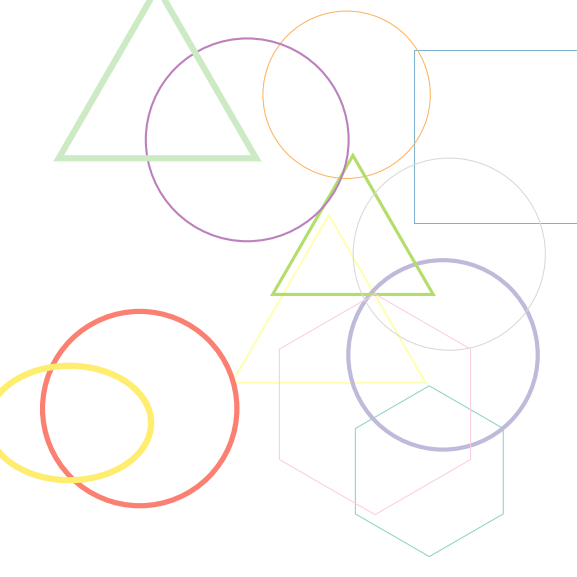[{"shape": "hexagon", "thickness": 0.5, "radius": 0.74, "center": [0.743, 0.183]}, {"shape": "triangle", "thickness": 1, "radius": 0.97, "center": [0.569, 0.433]}, {"shape": "circle", "thickness": 2, "radius": 0.82, "center": [0.767, 0.385]}, {"shape": "circle", "thickness": 2.5, "radius": 0.84, "center": [0.242, 0.292]}, {"shape": "square", "thickness": 0.5, "radius": 0.75, "center": [0.867, 0.763]}, {"shape": "circle", "thickness": 0.5, "radius": 0.72, "center": [0.6, 0.835]}, {"shape": "triangle", "thickness": 1.5, "radius": 0.8, "center": [0.611, 0.569]}, {"shape": "hexagon", "thickness": 0.5, "radius": 0.96, "center": [0.649, 0.299]}, {"shape": "circle", "thickness": 0.5, "radius": 0.83, "center": [0.778, 0.559]}, {"shape": "circle", "thickness": 1, "radius": 0.88, "center": [0.428, 0.757]}, {"shape": "triangle", "thickness": 3, "radius": 0.99, "center": [0.273, 0.824]}, {"shape": "oval", "thickness": 3, "radius": 0.71, "center": [0.12, 0.267]}]